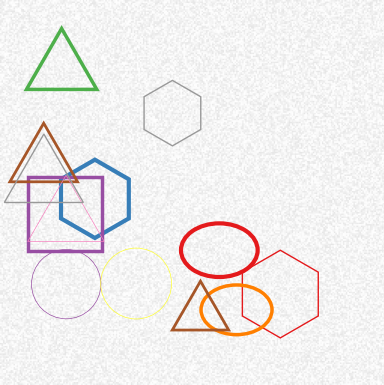[{"shape": "oval", "thickness": 3, "radius": 0.5, "center": [0.57, 0.35]}, {"shape": "hexagon", "thickness": 1, "radius": 0.57, "center": [0.728, 0.236]}, {"shape": "hexagon", "thickness": 3, "radius": 0.51, "center": [0.247, 0.484]}, {"shape": "triangle", "thickness": 2.5, "radius": 0.53, "center": [0.16, 0.82]}, {"shape": "square", "thickness": 2.5, "radius": 0.48, "center": [0.168, 0.445]}, {"shape": "circle", "thickness": 0.5, "radius": 0.45, "center": [0.172, 0.262]}, {"shape": "oval", "thickness": 2.5, "radius": 0.46, "center": [0.614, 0.195]}, {"shape": "circle", "thickness": 0.5, "radius": 0.46, "center": [0.354, 0.264]}, {"shape": "triangle", "thickness": 2, "radius": 0.51, "center": [0.114, 0.579]}, {"shape": "triangle", "thickness": 2, "radius": 0.42, "center": [0.521, 0.185]}, {"shape": "triangle", "thickness": 0.5, "radius": 0.57, "center": [0.171, 0.43]}, {"shape": "triangle", "thickness": 1, "radius": 0.59, "center": [0.114, 0.533]}, {"shape": "hexagon", "thickness": 1, "radius": 0.43, "center": [0.448, 0.706]}]